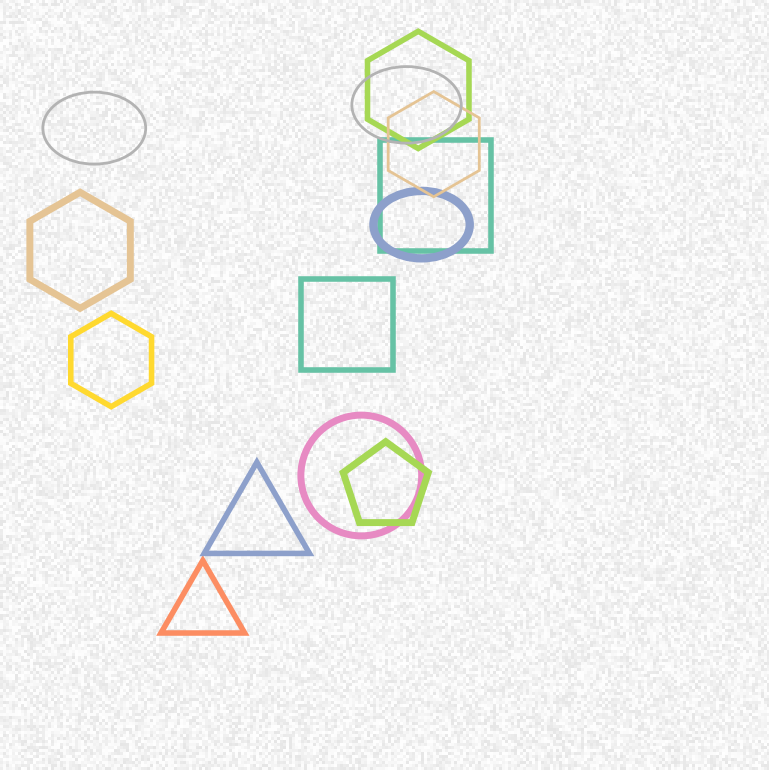[{"shape": "square", "thickness": 2, "radius": 0.3, "center": [0.45, 0.578]}, {"shape": "square", "thickness": 2, "radius": 0.36, "center": [0.566, 0.746]}, {"shape": "triangle", "thickness": 2, "radius": 0.31, "center": [0.263, 0.209]}, {"shape": "triangle", "thickness": 2, "radius": 0.39, "center": [0.334, 0.321]}, {"shape": "oval", "thickness": 3, "radius": 0.31, "center": [0.548, 0.708]}, {"shape": "circle", "thickness": 2.5, "radius": 0.39, "center": [0.469, 0.382]}, {"shape": "pentagon", "thickness": 2.5, "radius": 0.29, "center": [0.501, 0.368]}, {"shape": "hexagon", "thickness": 2, "radius": 0.38, "center": [0.543, 0.883]}, {"shape": "hexagon", "thickness": 2, "radius": 0.3, "center": [0.144, 0.532]}, {"shape": "hexagon", "thickness": 2.5, "radius": 0.38, "center": [0.104, 0.675]}, {"shape": "hexagon", "thickness": 1, "radius": 0.34, "center": [0.563, 0.813]}, {"shape": "oval", "thickness": 1, "radius": 0.33, "center": [0.122, 0.834]}, {"shape": "oval", "thickness": 1, "radius": 0.36, "center": [0.528, 0.864]}]